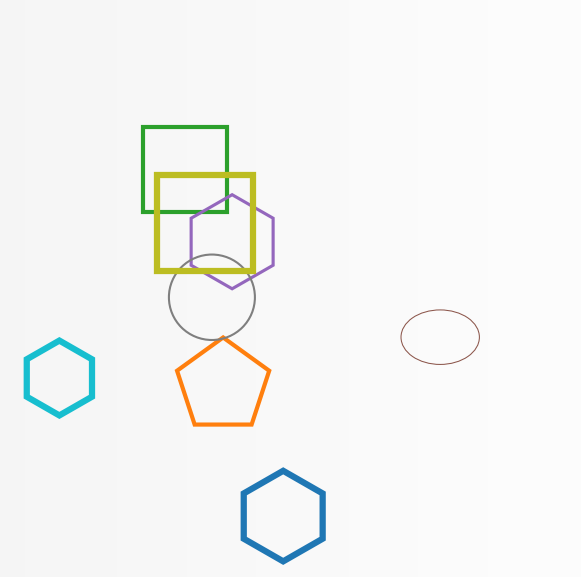[{"shape": "hexagon", "thickness": 3, "radius": 0.39, "center": [0.487, 0.105]}, {"shape": "pentagon", "thickness": 2, "radius": 0.42, "center": [0.384, 0.331]}, {"shape": "square", "thickness": 2, "radius": 0.36, "center": [0.318, 0.706]}, {"shape": "hexagon", "thickness": 1.5, "radius": 0.41, "center": [0.399, 0.581]}, {"shape": "oval", "thickness": 0.5, "radius": 0.34, "center": [0.757, 0.415]}, {"shape": "circle", "thickness": 1, "radius": 0.37, "center": [0.365, 0.484]}, {"shape": "square", "thickness": 3, "radius": 0.41, "center": [0.353, 0.613]}, {"shape": "hexagon", "thickness": 3, "radius": 0.32, "center": [0.102, 0.345]}]